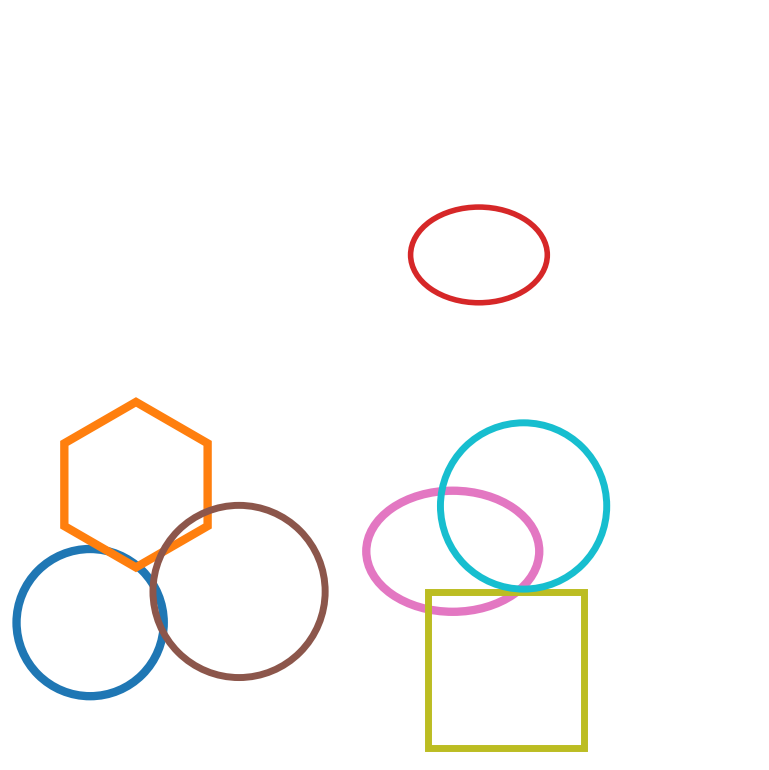[{"shape": "circle", "thickness": 3, "radius": 0.48, "center": [0.117, 0.191]}, {"shape": "hexagon", "thickness": 3, "radius": 0.54, "center": [0.177, 0.371]}, {"shape": "oval", "thickness": 2, "radius": 0.44, "center": [0.622, 0.669]}, {"shape": "circle", "thickness": 2.5, "radius": 0.56, "center": [0.31, 0.232]}, {"shape": "oval", "thickness": 3, "radius": 0.56, "center": [0.588, 0.284]}, {"shape": "square", "thickness": 2.5, "radius": 0.51, "center": [0.657, 0.13]}, {"shape": "circle", "thickness": 2.5, "radius": 0.54, "center": [0.68, 0.343]}]